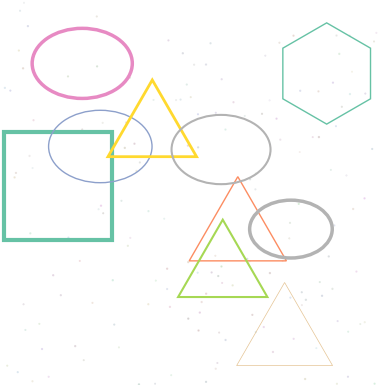[{"shape": "square", "thickness": 3, "radius": 0.7, "center": [0.151, 0.517]}, {"shape": "hexagon", "thickness": 1, "radius": 0.66, "center": [0.849, 0.809]}, {"shape": "triangle", "thickness": 1, "radius": 0.73, "center": [0.618, 0.395]}, {"shape": "oval", "thickness": 1, "radius": 0.67, "center": [0.261, 0.619]}, {"shape": "oval", "thickness": 2.5, "radius": 0.65, "center": [0.214, 0.835]}, {"shape": "triangle", "thickness": 1.5, "radius": 0.67, "center": [0.579, 0.295]}, {"shape": "triangle", "thickness": 2, "radius": 0.66, "center": [0.396, 0.659]}, {"shape": "triangle", "thickness": 0.5, "radius": 0.72, "center": [0.739, 0.122]}, {"shape": "oval", "thickness": 1.5, "radius": 0.64, "center": [0.574, 0.612]}, {"shape": "oval", "thickness": 2.5, "radius": 0.54, "center": [0.756, 0.405]}]